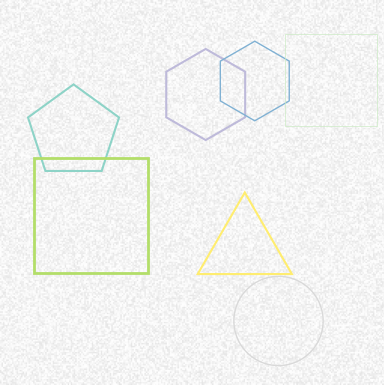[{"shape": "pentagon", "thickness": 1.5, "radius": 0.62, "center": [0.191, 0.656]}, {"shape": "hexagon", "thickness": 1.5, "radius": 0.59, "center": [0.534, 0.755]}, {"shape": "hexagon", "thickness": 1, "radius": 0.52, "center": [0.662, 0.79]}, {"shape": "square", "thickness": 2, "radius": 0.75, "center": [0.237, 0.441]}, {"shape": "circle", "thickness": 1, "radius": 0.58, "center": [0.723, 0.166]}, {"shape": "square", "thickness": 0.5, "radius": 0.6, "center": [0.859, 0.792]}, {"shape": "triangle", "thickness": 1.5, "radius": 0.71, "center": [0.636, 0.359]}]